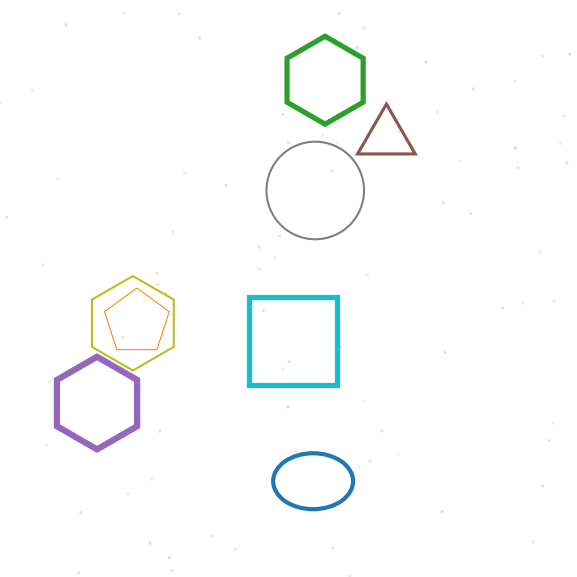[{"shape": "oval", "thickness": 2, "radius": 0.35, "center": [0.542, 0.166]}, {"shape": "pentagon", "thickness": 0.5, "radius": 0.29, "center": [0.237, 0.441]}, {"shape": "hexagon", "thickness": 2.5, "radius": 0.38, "center": [0.563, 0.86]}, {"shape": "hexagon", "thickness": 3, "radius": 0.4, "center": [0.168, 0.301]}, {"shape": "triangle", "thickness": 1.5, "radius": 0.29, "center": [0.669, 0.761]}, {"shape": "circle", "thickness": 1, "radius": 0.42, "center": [0.546, 0.669]}, {"shape": "hexagon", "thickness": 1, "radius": 0.41, "center": [0.23, 0.439]}, {"shape": "square", "thickness": 2.5, "radius": 0.38, "center": [0.507, 0.408]}]